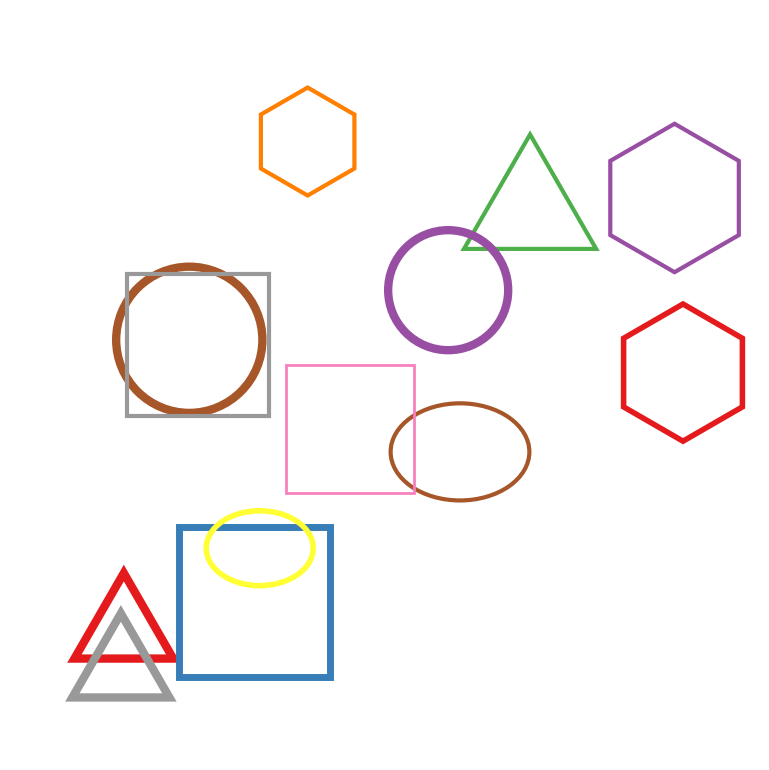[{"shape": "hexagon", "thickness": 2, "radius": 0.45, "center": [0.887, 0.516]}, {"shape": "triangle", "thickness": 3, "radius": 0.37, "center": [0.161, 0.182]}, {"shape": "square", "thickness": 2.5, "radius": 0.49, "center": [0.33, 0.218]}, {"shape": "triangle", "thickness": 1.5, "radius": 0.5, "center": [0.688, 0.726]}, {"shape": "circle", "thickness": 3, "radius": 0.39, "center": [0.582, 0.623]}, {"shape": "hexagon", "thickness": 1.5, "radius": 0.48, "center": [0.876, 0.743]}, {"shape": "hexagon", "thickness": 1.5, "radius": 0.35, "center": [0.4, 0.816]}, {"shape": "oval", "thickness": 2, "radius": 0.35, "center": [0.337, 0.288]}, {"shape": "oval", "thickness": 1.5, "radius": 0.45, "center": [0.597, 0.413]}, {"shape": "circle", "thickness": 3, "radius": 0.47, "center": [0.246, 0.559]}, {"shape": "square", "thickness": 1, "radius": 0.42, "center": [0.455, 0.443]}, {"shape": "square", "thickness": 1.5, "radius": 0.46, "center": [0.257, 0.552]}, {"shape": "triangle", "thickness": 3, "radius": 0.36, "center": [0.157, 0.131]}]